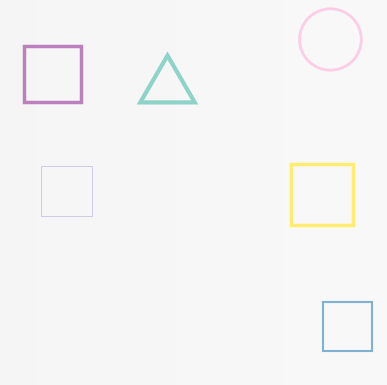[{"shape": "triangle", "thickness": 3, "radius": 0.41, "center": [0.432, 0.775]}, {"shape": "square", "thickness": 0.5, "radius": 0.33, "center": [0.172, 0.504]}, {"shape": "square", "thickness": 1.5, "radius": 0.32, "center": [0.897, 0.153]}, {"shape": "circle", "thickness": 2, "radius": 0.4, "center": [0.853, 0.897]}, {"shape": "square", "thickness": 2.5, "radius": 0.37, "center": [0.135, 0.808]}, {"shape": "square", "thickness": 2.5, "radius": 0.4, "center": [0.831, 0.494]}]